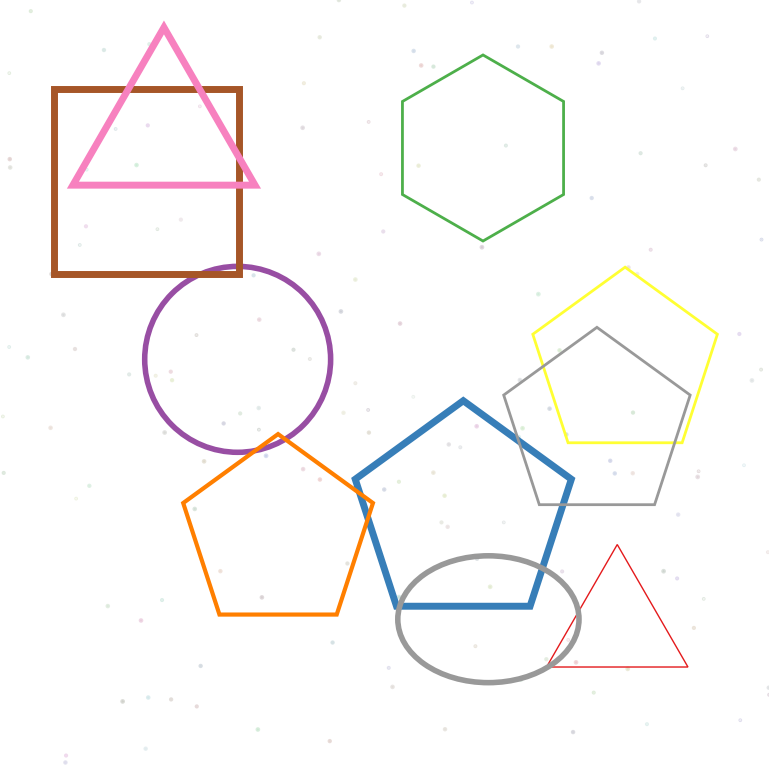[{"shape": "triangle", "thickness": 0.5, "radius": 0.53, "center": [0.802, 0.187]}, {"shape": "pentagon", "thickness": 2.5, "radius": 0.74, "center": [0.602, 0.332]}, {"shape": "hexagon", "thickness": 1, "radius": 0.6, "center": [0.627, 0.808]}, {"shape": "circle", "thickness": 2, "radius": 0.6, "center": [0.309, 0.533]}, {"shape": "pentagon", "thickness": 1.5, "radius": 0.65, "center": [0.361, 0.307]}, {"shape": "pentagon", "thickness": 1, "radius": 0.63, "center": [0.812, 0.527]}, {"shape": "square", "thickness": 2.5, "radius": 0.6, "center": [0.19, 0.764]}, {"shape": "triangle", "thickness": 2.5, "radius": 0.68, "center": [0.213, 0.828]}, {"shape": "oval", "thickness": 2, "radius": 0.59, "center": [0.634, 0.196]}, {"shape": "pentagon", "thickness": 1, "radius": 0.64, "center": [0.775, 0.448]}]